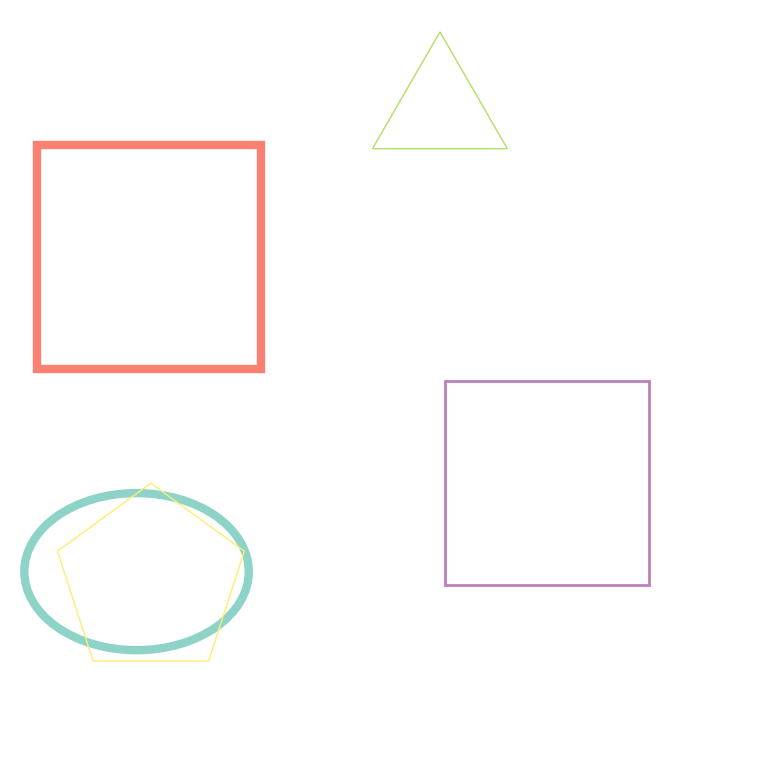[{"shape": "oval", "thickness": 3, "radius": 0.73, "center": [0.177, 0.258]}, {"shape": "square", "thickness": 3, "radius": 0.73, "center": [0.194, 0.666]}, {"shape": "triangle", "thickness": 0.5, "radius": 0.51, "center": [0.571, 0.857]}, {"shape": "square", "thickness": 1, "radius": 0.66, "center": [0.71, 0.373]}, {"shape": "pentagon", "thickness": 0.5, "radius": 0.64, "center": [0.196, 0.245]}]